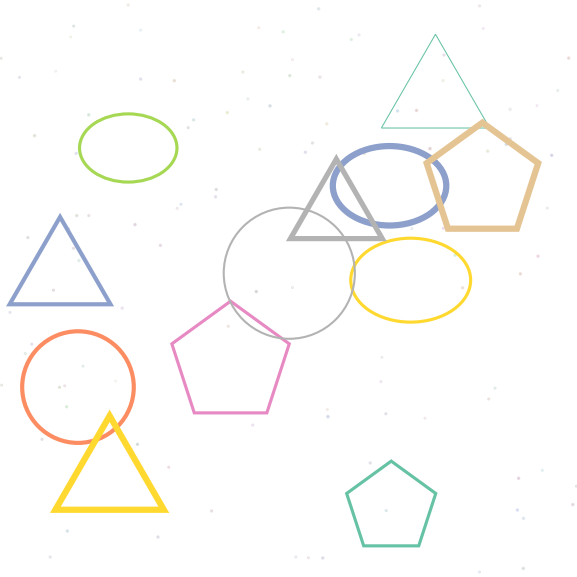[{"shape": "pentagon", "thickness": 1.5, "radius": 0.41, "center": [0.677, 0.12]}, {"shape": "triangle", "thickness": 0.5, "radius": 0.54, "center": [0.754, 0.832]}, {"shape": "circle", "thickness": 2, "radius": 0.48, "center": [0.135, 0.329]}, {"shape": "triangle", "thickness": 2, "radius": 0.5, "center": [0.104, 0.523]}, {"shape": "oval", "thickness": 3, "radius": 0.49, "center": [0.675, 0.677]}, {"shape": "pentagon", "thickness": 1.5, "radius": 0.53, "center": [0.399, 0.371]}, {"shape": "oval", "thickness": 1.5, "radius": 0.42, "center": [0.222, 0.743]}, {"shape": "triangle", "thickness": 3, "radius": 0.54, "center": [0.19, 0.171]}, {"shape": "oval", "thickness": 1.5, "radius": 0.52, "center": [0.711, 0.514]}, {"shape": "pentagon", "thickness": 3, "radius": 0.51, "center": [0.835, 0.685]}, {"shape": "triangle", "thickness": 2.5, "radius": 0.46, "center": [0.582, 0.632]}, {"shape": "circle", "thickness": 1, "radius": 0.57, "center": [0.501, 0.526]}]